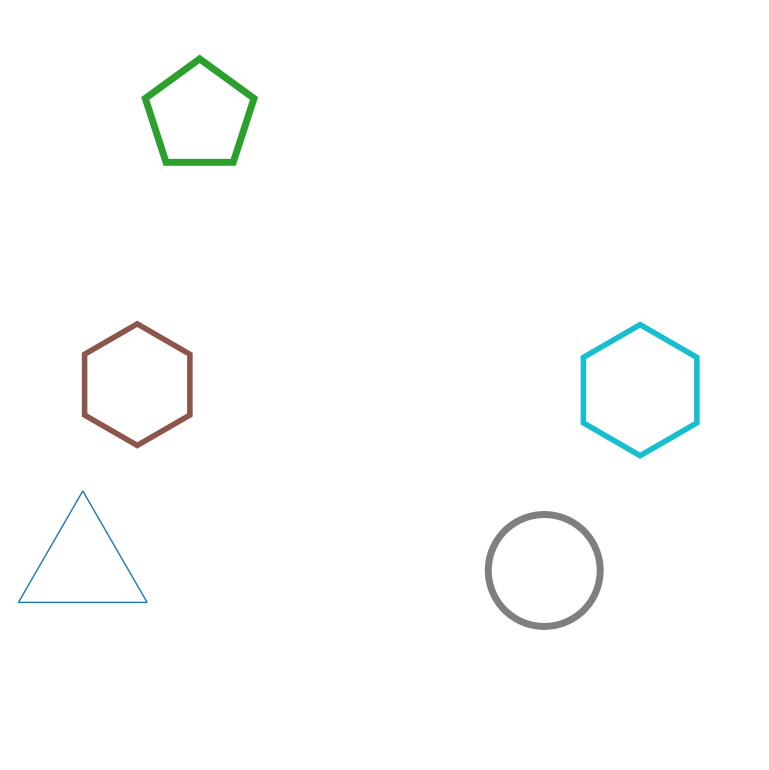[{"shape": "triangle", "thickness": 0.5, "radius": 0.48, "center": [0.108, 0.266]}, {"shape": "pentagon", "thickness": 2.5, "radius": 0.37, "center": [0.259, 0.849]}, {"shape": "hexagon", "thickness": 2, "radius": 0.39, "center": [0.178, 0.5]}, {"shape": "circle", "thickness": 2.5, "radius": 0.36, "center": [0.707, 0.259]}, {"shape": "hexagon", "thickness": 2, "radius": 0.43, "center": [0.831, 0.493]}]